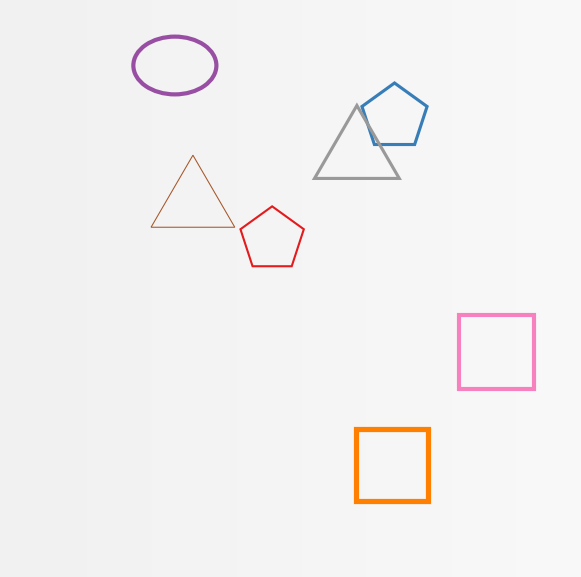[{"shape": "pentagon", "thickness": 1, "radius": 0.29, "center": [0.468, 0.584]}, {"shape": "pentagon", "thickness": 1.5, "radius": 0.29, "center": [0.679, 0.797]}, {"shape": "oval", "thickness": 2, "radius": 0.36, "center": [0.301, 0.886]}, {"shape": "square", "thickness": 2.5, "radius": 0.31, "center": [0.674, 0.194]}, {"shape": "triangle", "thickness": 0.5, "radius": 0.42, "center": [0.332, 0.647]}, {"shape": "square", "thickness": 2, "radius": 0.32, "center": [0.854, 0.389]}, {"shape": "triangle", "thickness": 1.5, "radius": 0.42, "center": [0.614, 0.732]}]